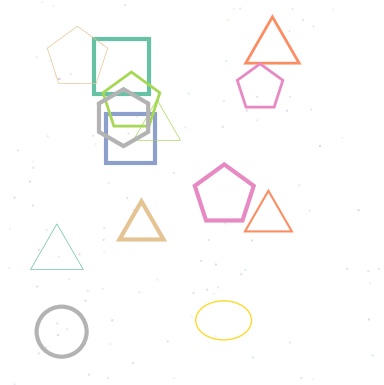[{"shape": "triangle", "thickness": 0.5, "radius": 0.4, "center": [0.148, 0.339]}, {"shape": "square", "thickness": 3, "radius": 0.36, "center": [0.316, 0.827]}, {"shape": "triangle", "thickness": 2, "radius": 0.4, "center": [0.708, 0.876]}, {"shape": "triangle", "thickness": 1.5, "radius": 0.35, "center": [0.697, 0.434]}, {"shape": "square", "thickness": 3, "radius": 0.32, "center": [0.339, 0.64]}, {"shape": "pentagon", "thickness": 2, "radius": 0.31, "center": [0.676, 0.772]}, {"shape": "pentagon", "thickness": 3, "radius": 0.4, "center": [0.583, 0.492]}, {"shape": "triangle", "thickness": 0.5, "radius": 0.35, "center": [0.408, 0.671]}, {"shape": "pentagon", "thickness": 2, "radius": 0.39, "center": [0.341, 0.735]}, {"shape": "oval", "thickness": 1, "radius": 0.36, "center": [0.581, 0.168]}, {"shape": "triangle", "thickness": 3, "radius": 0.33, "center": [0.367, 0.411]}, {"shape": "pentagon", "thickness": 0.5, "radius": 0.41, "center": [0.201, 0.849]}, {"shape": "circle", "thickness": 3, "radius": 0.32, "center": [0.16, 0.139]}, {"shape": "hexagon", "thickness": 3, "radius": 0.37, "center": [0.321, 0.694]}]